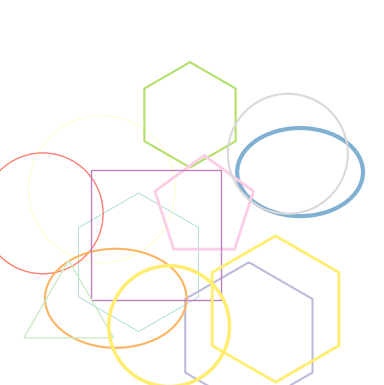[{"shape": "hexagon", "thickness": 0.5, "radius": 0.9, "center": [0.36, 0.319]}, {"shape": "circle", "thickness": 0.5, "radius": 0.95, "center": [0.265, 0.509]}, {"shape": "hexagon", "thickness": 1.5, "radius": 0.95, "center": [0.646, 0.128]}, {"shape": "circle", "thickness": 1, "radius": 0.78, "center": [0.111, 0.446]}, {"shape": "oval", "thickness": 3, "radius": 0.82, "center": [0.779, 0.553]}, {"shape": "oval", "thickness": 1.5, "radius": 0.92, "center": [0.301, 0.225]}, {"shape": "hexagon", "thickness": 1.5, "radius": 0.68, "center": [0.494, 0.702]}, {"shape": "pentagon", "thickness": 2, "radius": 0.67, "center": [0.53, 0.462]}, {"shape": "circle", "thickness": 1.5, "radius": 0.78, "center": [0.748, 0.601]}, {"shape": "square", "thickness": 1, "radius": 0.84, "center": [0.406, 0.388]}, {"shape": "triangle", "thickness": 1, "radius": 0.67, "center": [0.178, 0.19]}, {"shape": "circle", "thickness": 2.5, "radius": 0.78, "center": [0.439, 0.153]}, {"shape": "hexagon", "thickness": 2, "radius": 0.95, "center": [0.716, 0.197]}]